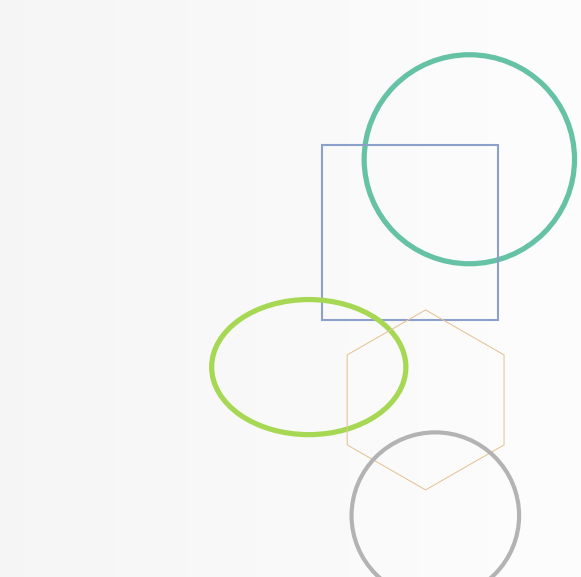[{"shape": "circle", "thickness": 2.5, "radius": 0.9, "center": [0.807, 0.723]}, {"shape": "square", "thickness": 1, "radius": 0.76, "center": [0.705, 0.597]}, {"shape": "oval", "thickness": 2.5, "radius": 0.84, "center": [0.531, 0.363]}, {"shape": "hexagon", "thickness": 0.5, "radius": 0.78, "center": [0.732, 0.307]}, {"shape": "circle", "thickness": 2, "radius": 0.72, "center": [0.749, 0.106]}]